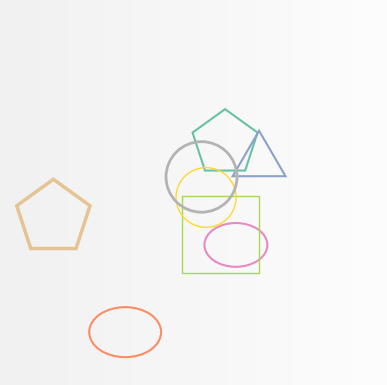[{"shape": "pentagon", "thickness": 1.5, "radius": 0.44, "center": [0.581, 0.628]}, {"shape": "oval", "thickness": 1.5, "radius": 0.46, "center": [0.323, 0.137]}, {"shape": "triangle", "thickness": 1.5, "radius": 0.39, "center": [0.669, 0.582]}, {"shape": "oval", "thickness": 1.5, "radius": 0.41, "center": [0.609, 0.364]}, {"shape": "square", "thickness": 1, "radius": 0.5, "center": [0.569, 0.39]}, {"shape": "circle", "thickness": 1, "radius": 0.39, "center": [0.532, 0.487]}, {"shape": "pentagon", "thickness": 2.5, "radius": 0.5, "center": [0.138, 0.435]}, {"shape": "circle", "thickness": 2, "radius": 0.46, "center": [0.52, 0.54]}]